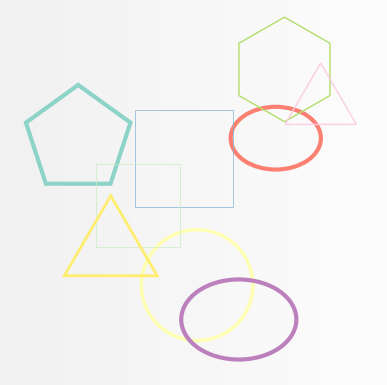[{"shape": "pentagon", "thickness": 3, "radius": 0.71, "center": [0.202, 0.638]}, {"shape": "circle", "thickness": 2.5, "radius": 0.72, "center": [0.509, 0.259]}, {"shape": "oval", "thickness": 3, "radius": 0.58, "center": [0.712, 0.641]}, {"shape": "square", "thickness": 0.5, "radius": 0.63, "center": [0.475, 0.588]}, {"shape": "hexagon", "thickness": 1, "radius": 0.68, "center": [0.734, 0.82]}, {"shape": "triangle", "thickness": 1, "radius": 0.53, "center": [0.828, 0.73]}, {"shape": "oval", "thickness": 3, "radius": 0.74, "center": [0.616, 0.17]}, {"shape": "square", "thickness": 0.5, "radius": 0.54, "center": [0.356, 0.467]}, {"shape": "triangle", "thickness": 2, "radius": 0.69, "center": [0.286, 0.353]}]